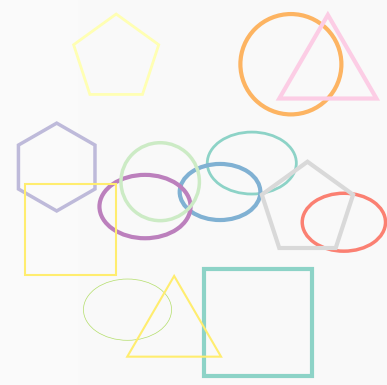[{"shape": "square", "thickness": 3, "radius": 0.69, "center": [0.665, 0.162]}, {"shape": "oval", "thickness": 2, "radius": 0.57, "center": [0.65, 0.576]}, {"shape": "pentagon", "thickness": 2, "radius": 0.58, "center": [0.3, 0.848]}, {"shape": "hexagon", "thickness": 2.5, "radius": 0.57, "center": [0.146, 0.566]}, {"shape": "oval", "thickness": 2.5, "radius": 0.54, "center": [0.887, 0.423]}, {"shape": "oval", "thickness": 3, "radius": 0.52, "center": [0.568, 0.501]}, {"shape": "circle", "thickness": 3, "radius": 0.65, "center": [0.751, 0.833]}, {"shape": "oval", "thickness": 0.5, "radius": 0.57, "center": [0.329, 0.196]}, {"shape": "triangle", "thickness": 3, "radius": 0.72, "center": [0.846, 0.816]}, {"shape": "pentagon", "thickness": 3, "radius": 0.62, "center": [0.793, 0.456]}, {"shape": "oval", "thickness": 3, "radius": 0.59, "center": [0.374, 0.463]}, {"shape": "circle", "thickness": 2.5, "radius": 0.51, "center": [0.413, 0.528]}, {"shape": "square", "thickness": 1.5, "radius": 0.59, "center": [0.182, 0.405]}, {"shape": "triangle", "thickness": 1.5, "radius": 0.7, "center": [0.449, 0.143]}]